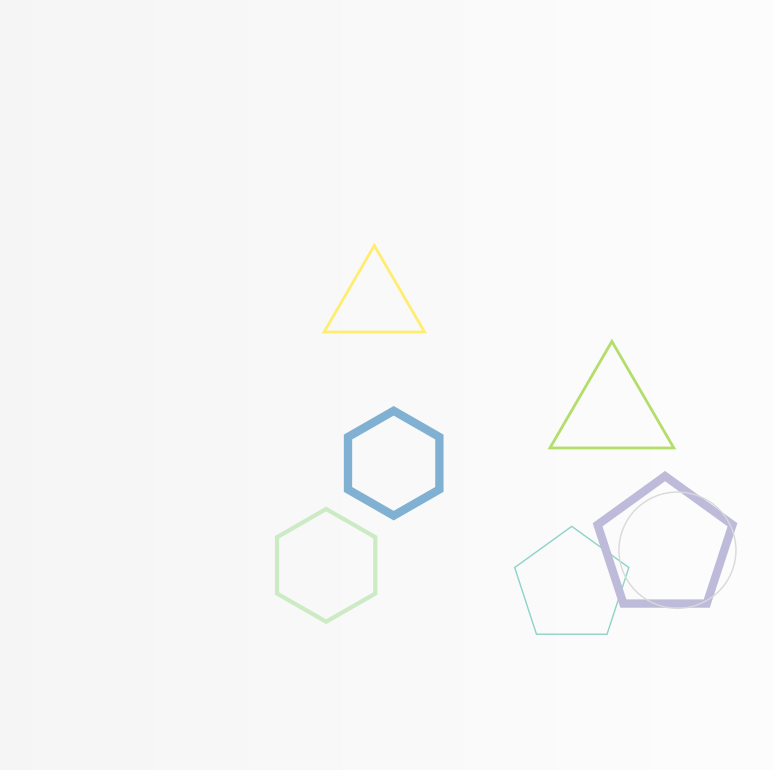[{"shape": "pentagon", "thickness": 0.5, "radius": 0.39, "center": [0.738, 0.239]}, {"shape": "pentagon", "thickness": 3, "radius": 0.46, "center": [0.858, 0.29]}, {"shape": "hexagon", "thickness": 3, "radius": 0.34, "center": [0.508, 0.398]}, {"shape": "triangle", "thickness": 1, "radius": 0.46, "center": [0.79, 0.464]}, {"shape": "circle", "thickness": 0.5, "radius": 0.38, "center": [0.874, 0.285]}, {"shape": "hexagon", "thickness": 1.5, "radius": 0.37, "center": [0.421, 0.266]}, {"shape": "triangle", "thickness": 1, "radius": 0.37, "center": [0.483, 0.606]}]